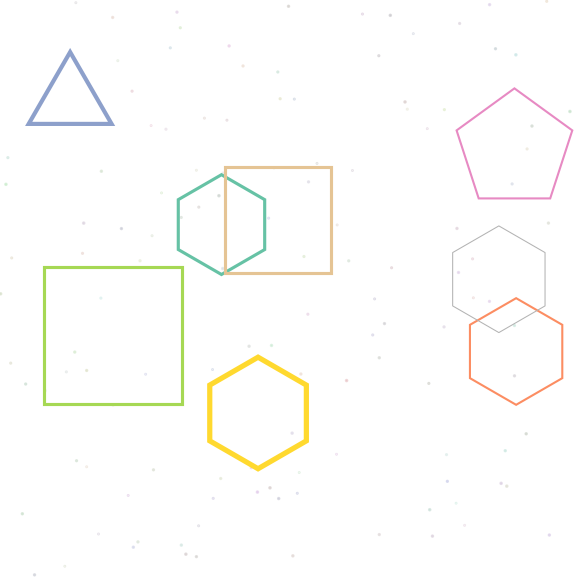[{"shape": "hexagon", "thickness": 1.5, "radius": 0.43, "center": [0.384, 0.61]}, {"shape": "hexagon", "thickness": 1, "radius": 0.46, "center": [0.894, 0.39]}, {"shape": "triangle", "thickness": 2, "radius": 0.41, "center": [0.121, 0.826]}, {"shape": "pentagon", "thickness": 1, "radius": 0.53, "center": [0.891, 0.741]}, {"shape": "square", "thickness": 1.5, "radius": 0.6, "center": [0.195, 0.418]}, {"shape": "hexagon", "thickness": 2.5, "radius": 0.48, "center": [0.447, 0.284]}, {"shape": "square", "thickness": 1.5, "radius": 0.46, "center": [0.482, 0.619]}, {"shape": "hexagon", "thickness": 0.5, "radius": 0.46, "center": [0.864, 0.516]}]